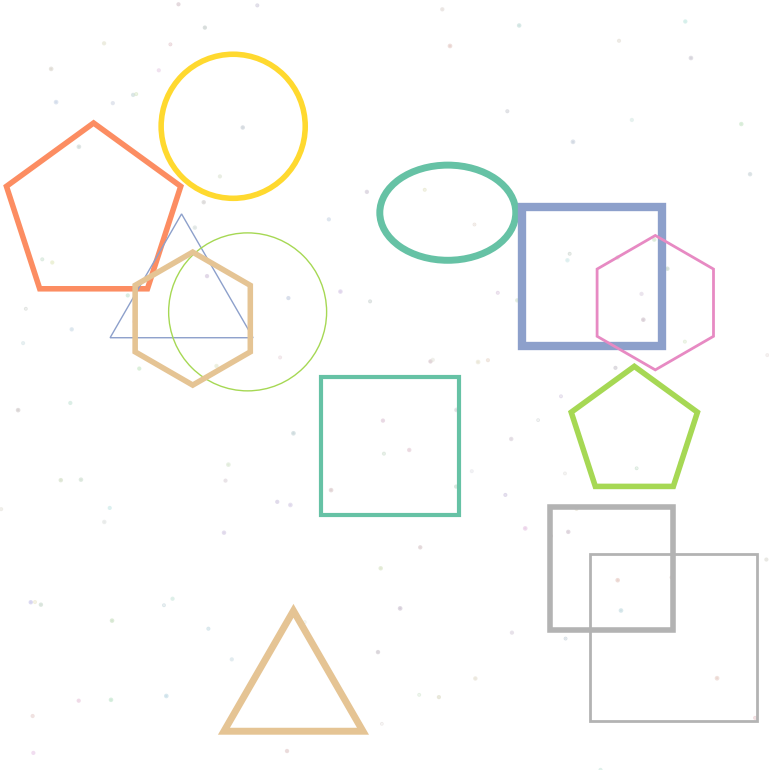[{"shape": "oval", "thickness": 2.5, "radius": 0.44, "center": [0.582, 0.724]}, {"shape": "square", "thickness": 1.5, "radius": 0.45, "center": [0.507, 0.42]}, {"shape": "pentagon", "thickness": 2, "radius": 0.6, "center": [0.122, 0.721]}, {"shape": "square", "thickness": 3, "radius": 0.45, "center": [0.769, 0.641]}, {"shape": "triangle", "thickness": 0.5, "radius": 0.54, "center": [0.236, 0.615]}, {"shape": "hexagon", "thickness": 1, "radius": 0.44, "center": [0.851, 0.607]}, {"shape": "pentagon", "thickness": 2, "radius": 0.43, "center": [0.824, 0.438]}, {"shape": "circle", "thickness": 0.5, "radius": 0.51, "center": [0.322, 0.595]}, {"shape": "circle", "thickness": 2, "radius": 0.47, "center": [0.303, 0.836]}, {"shape": "triangle", "thickness": 2.5, "radius": 0.52, "center": [0.381, 0.102]}, {"shape": "hexagon", "thickness": 2, "radius": 0.43, "center": [0.25, 0.586]}, {"shape": "square", "thickness": 1, "radius": 0.54, "center": [0.874, 0.172]}, {"shape": "square", "thickness": 2, "radius": 0.4, "center": [0.794, 0.261]}]